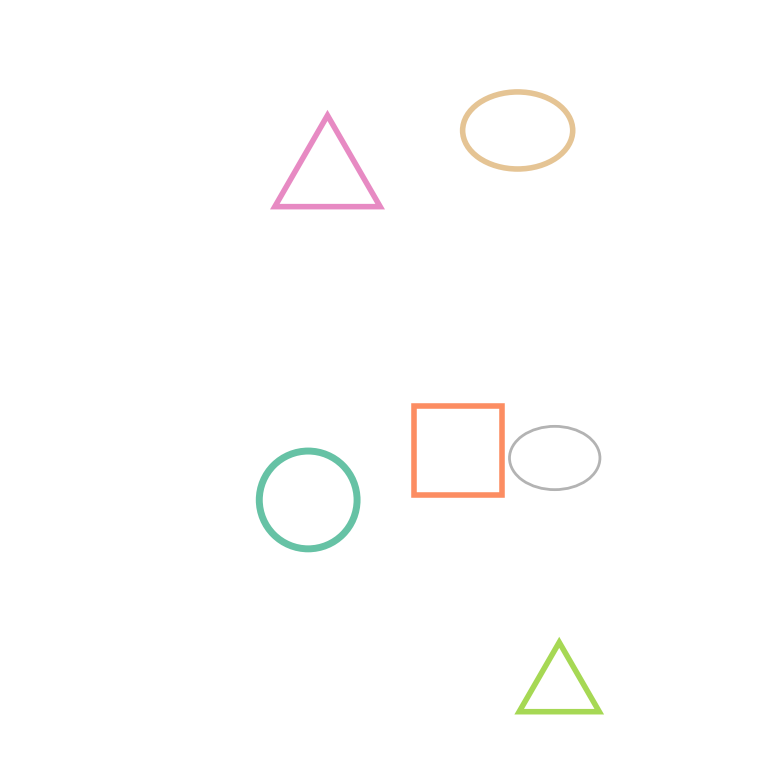[{"shape": "circle", "thickness": 2.5, "radius": 0.32, "center": [0.4, 0.351]}, {"shape": "square", "thickness": 2, "radius": 0.29, "center": [0.595, 0.415]}, {"shape": "triangle", "thickness": 2, "radius": 0.39, "center": [0.425, 0.771]}, {"shape": "triangle", "thickness": 2, "radius": 0.3, "center": [0.726, 0.106]}, {"shape": "oval", "thickness": 2, "radius": 0.36, "center": [0.672, 0.831]}, {"shape": "oval", "thickness": 1, "radius": 0.29, "center": [0.72, 0.405]}]